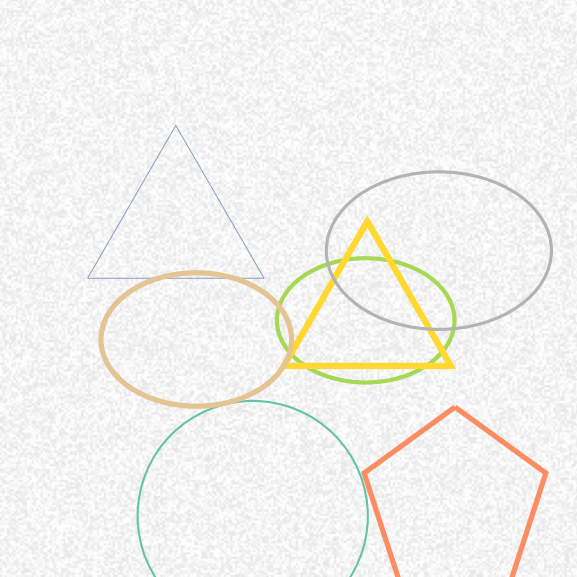[{"shape": "circle", "thickness": 1, "radius": 1.0, "center": [0.438, 0.106]}, {"shape": "pentagon", "thickness": 2.5, "radius": 0.83, "center": [0.788, 0.129]}, {"shape": "triangle", "thickness": 0.5, "radius": 0.88, "center": [0.304, 0.606]}, {"shape": "oval", "thickness": 2, "radius": 0.77, "center": [0.633, 0.444]}, {"shape": "triangle", "thickness": 3, "radius": 0.83, "center": [0.636, 0.449]}, {"shape": "oval", "thickness": 2.5, "radius": 0.83, "center": [0.34, 0.411]}, {"shape": "oval", "thickness": 1.5, "radius": 0.97, "center": [0.76, 0.565]}]